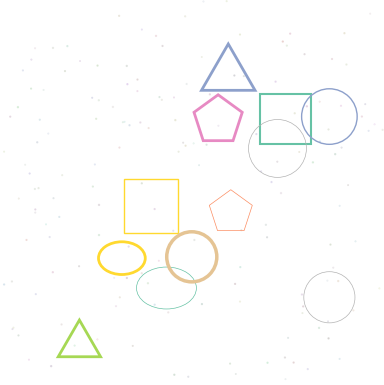[{"shape": "oval", "thickness": 0.5, "radius": 0.39, "center": [0.432, 0.252]}, {"shape": "square", "thickness": 1.5, "radius": 0.33, "center": [0.741, 0.691]}, {"shape": "pentagon", "thickness": 0.5, "radius": 0.29, "center": [0.599, 0.449]}, {"shape": "triangle", "thickness": 2, "radius": 0.4, "center": [0.593, 0.806]}, {"shape": "circle", "thickness": 1, "radius": 0.36, "center": [0.856, 0.697]}, {"shape": "pentagon", "thickness": 2, "radius": 0.33, "center": [0.567, 0.688]}, {"shape": "triangle", "thickness": 2, "radius": 0.32, "center": [0.206, 0.105]}, {"shape": "square", "thickness": 1, "radius": 0.35, "center": [0.392, 0.465]}, {"shape": "oval", "thickness": 2, "radius": 0.3, "center": [0.317, 0.329]}, {"shape": "circle", "thickness": 2.5, "radius": 0.33, "center": [0.498, 0.333]}, {"shape": "circle", "thickness": 0.5, "radius": 0.38, "center": [0.721, 0.614]}, {"shape": "circle", "thickness": 0.5, "radius": 0.33, "center": [0.856, 0.228]}]